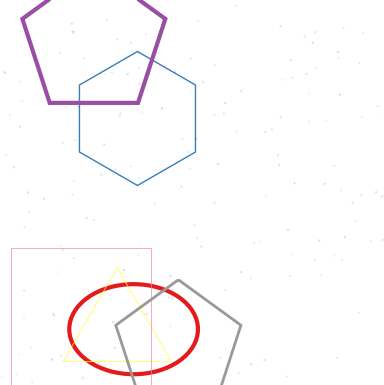[{"shape": "oval", "thickness": 3, "radius": 0.84, "center": [0.347, 0.145]}, {"shape": "hexagon", "thickness": 1, "radius": 0.87, "center": [0.357, 0.692]}, {"shape": "pentagon", "thickness": 3, "radius": 0.98, "center": [0.244, 0.891]}, {"shape": "triangle", "thickness": 0.5, "radius": 0.81, "center": [0.304, 0.143]}, {"shape": "square", "thickness": 0.5, "radius": 0.91, "center": [0.211, 0.173]}, {"shape": "pentagon", "thickness": 2, "radius": 0.85, "center": [0.463, 0.102]}]